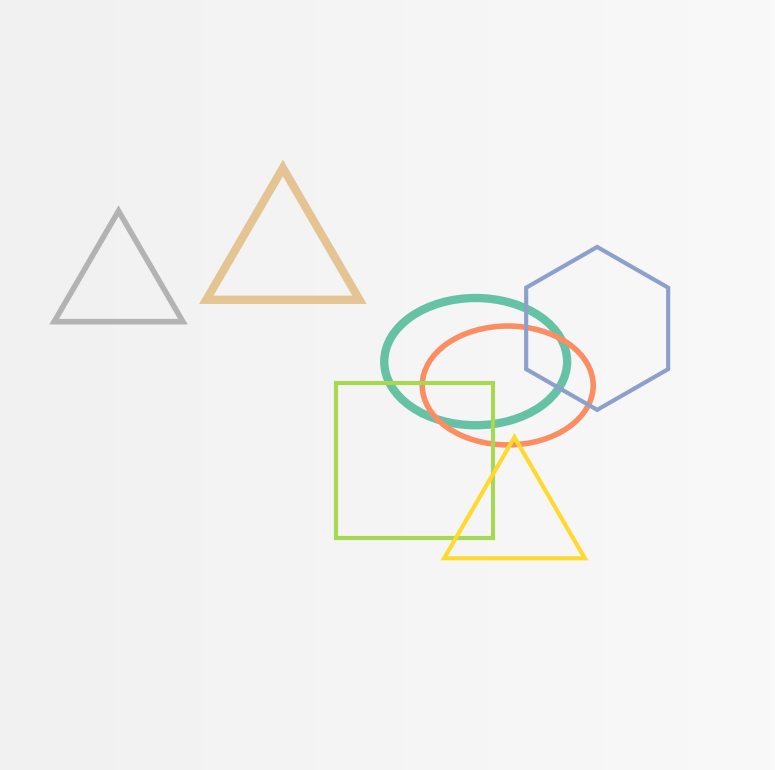[{"shape": "oval", "thickness": 3, "radius": 0.59, "center": [0.614, 0.53]}, {"shape": "oval", "thickness": 2, "radius": 0.55, "center": [0.655, 0.499]}, {"shape": "hexagon", "thickness": 1.5, "radius": 0.53, "center": [0.771, 0.574]}, {"shape": "square", "thickness": 1.5, "radius": 0.51, "center": [0.535, 0.402]}, {"shape": "triangle", "thickness": 1.5, "radius": 0.52, "center": [0.664, 0.327]}, {"shape": "triangle", "thickness": 3, "radius": 0.57, "center": [0.365, 0.668]}, {"shape": "triangle", "thickness": 2, "radius": 0.48, "center": [0.153, 0.63]}]